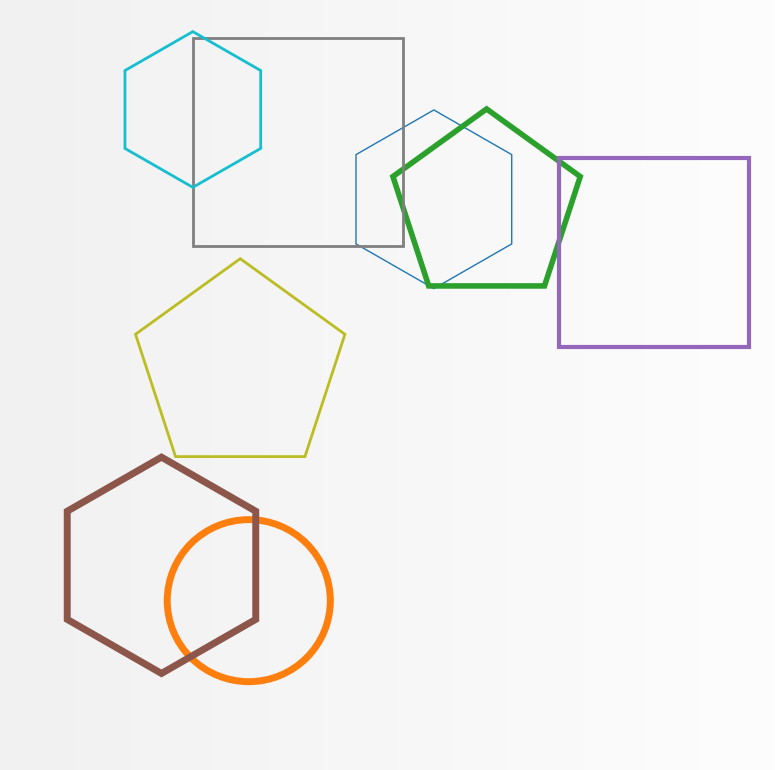[{"shape": "hexagon", "thickness": 0.5, "radius": 0.58, "center": [0.56, 0.741]}, {"shape": "circle", "thickness": 2.5, "radius": 0.53, "center": [0.321, 0.22]}, {"shape": "pentagon", "thickness": 2, "radius": 0.64, "center": [0.628, 0.731]}, {"shape": "square", "thickness": 1.5, "radius": 0.61, "center": [0.844, 0.672]}, {"shape": "hexagon", "thickness": 2.5, "radius": 0.7, "center": [0.208, 0.266]}, {"shape": "square", "thickness": 1, "radius": 0.68, "center": [0.385, 0.816]}, {"shape": "pentagon", "thickness": 1, "radius": 0.71, "center": [0.31, 0.522]}, {"shape": "hexagon", "thickness": 1, "radius": 0.51, "center": [0.249, 0.858]}]